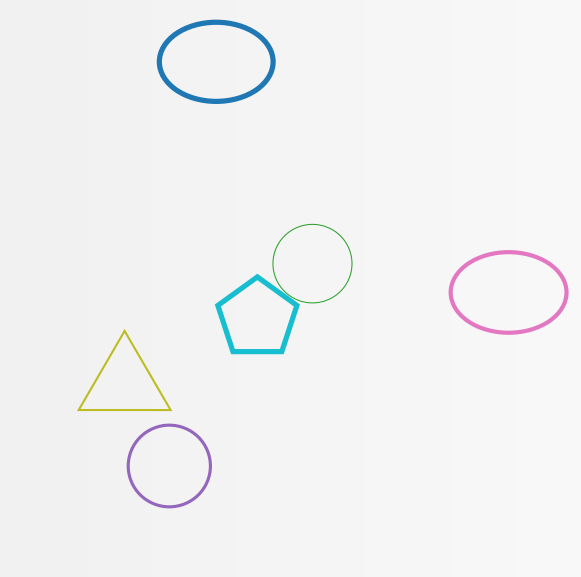[{"shape": "oval", "thickness": 2.5, "radius": 0.49, "center": [0.372, 0.892]}, {"shape": "circle", "thickness": 0.5, "radius": 0.34, "center": [0.538, 0.543]}, {"shape": "circle", "thickness": 1.5, "radius": 0.35, "center": [0.291, 0.192]}, {"shape": "oval", "thickness": 2, "radius": 0.5, "center": [0.875, 0.493]}, {"shape": "triangle", "thickness": 1, "radius": 0.46, "center": [0.214, 0.335]}, {"shape": "pentagon", "thickness": 2.5, "radius": 0.36, "center": [0.443, 0.448]}]